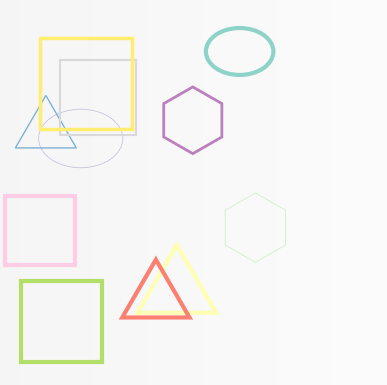[{"shape": "oval", "thickness": 3, "radius": 0.44, "center": [0.618, 0.866]}, {"shape": "triangle", "thickness": 3, "radius": 0.59, "center": [0.456, 0.246]}, {"shape": "oval", "thickness": 0.5, "radius": 0.54, "center": [0.208, 0.64]}, {"shape": "triangle", "thickness": 3, "radius": 0.5, "center": [0.402, 0.225]}, {"shape": "triangle", "thickness": 1, "radius": 0.45, "center": [0.118, 0.661]}, {"shape": "square", "thickness": 3, "radius": 0.53, "center": [0.159, 0.166]}, {"shape": "square", "thickness": 3, "radius": 0.45, "center": [0.103, 0.402]}, {"shape": "square", "thickness": 1.5, "radius": 0.49, "center": [0.254, 0.746]}, {"shape": "hexagon", "thickness": 2, "radius": 0.43, "center": [0.498, 0.688]}, {"shape": "hexagon", "thickness": 0.5, "radius": 0.45, "center": [0.659, 0.409]}, {"shape": "square", "thickness": 2.5, "radius": 0.59, "center": [0.222, 0.783]}]